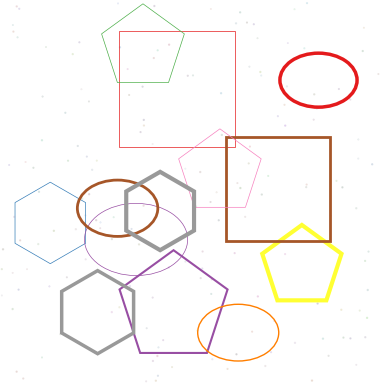[{"shape": "square", "thickness": 0.5, "radius": 0.75, "center": [0.46, 0.769]}, {"shape": "oval", "thickness": 2.5, "radius": 0.5, "center": [0.827, 0.792]}, {"shape": "hexagon", "thickness": 0.5, "radius": 0.53, "center": [0.131, 0.421]}, {"shape": "pentagon", "thickness": 0.5, "radius": 0.56, "center": [0.371, 0.877]}, {"shape": "pentagon", "thickness": 1.5, "radius": 0.74, "center": [0.451, 0.203]}, {"shape": "oval", "thickness": 0.5, "radius": 0.67, "center": [0.353, 0.378]}, {"shape": "oval", "thickness": 1, "radius": 0.53, "center": [0.619, 0.136]}, {"shape": "pentagon", "thickness": 3, "radius": 0.54, "center": [0.784, 0.307]}, {"shape": "square", "thickness": 2, "radius": 0.68, "center": [0.722, 0.509]}, {"shape": "oval", "thickness": 2, "radius": 0.52, "center": [0.305, 0.459]}, {"shape": "pentagon", "thickness": 0.5, "radius": 0.56, "center": [0.571, 0.553]}, {"shape": "hexagon", "thickness": 3, "radius": 0.51, "center": [0.416, 0.452]}, {"shape": "hexagon", "thickness": 2.5, "radius": 0.54, "center": [0.254, 0.189]}]